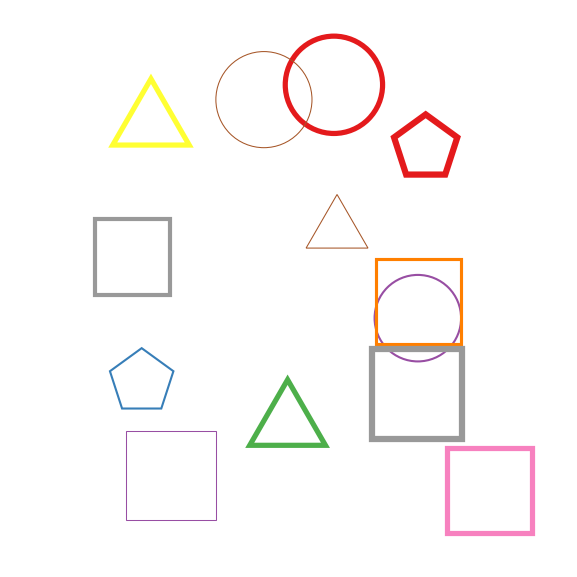[{"shape": "pentagon", "thickness": 3, "radius": 0.29, "center": [0.737, 0.743]}, {"shape": "circle", "thickness": 2.5, "radius": 0.42, "center": [0.578, 0.852]}, {"shape": "pentagon", "thickness": 1, "radius": 0.29, "center": [0.245, 0.338]}, {"shape": "triangle", "thickness": 2.5, "radius": 0.38, "center": [0.498, 0.266]}, {"shape": "square", "thickness": 0.5, "radius": 0.39, "center": [0.296, 0.176]}, {"shape": "circle", "thickness": 1, "radius": 0.37, "center": [0.724, 0.448]}, {"shape": "square", "thickness": 1.5, "radius": 0.37, "center": [0.724, 0.477]}, {"shape": "triangle", "thickness": 2.5, "radius": 0.38, "center": [0.261, 0.786]}, {"shape": "triangle", "thickness": 0.5, "radius": 0.31, "center": [0.584, 0.6]}, {"shape": "circle", "thickness": 0.5, "radius": 0.42, "center": [0.457, 0.827]}, {"shape": "square", "thickness": 2.5, "radius": 0.37, "center": [0.847, 0.15]}, {"shape": "square", "thickness": 3, "radius": 0.39, "center": [0.722, 0.316]}, {"shape": "square", "thickness": 2, "radius": 0.33, "center": [0.23, 0.555]}]